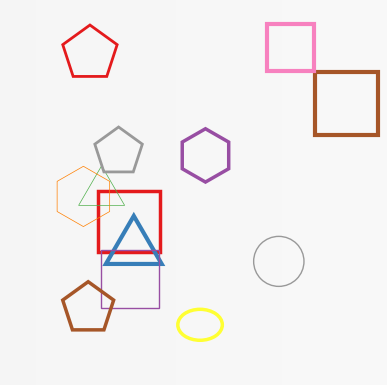[{"shape": "square", "thickness": 2.5, "radius": 0.4, "center": [0.333, 0.424]}, {"shape": "pentagon", "thickness": 2, "radius": 0.37, "center": [0.232, 0.861]}, {"shape": "triangle", "thickness": 3, "radius": 0.42, "center": [0.345, 0.356]}, {"shape": "triangle", "thickness": 0.5, "radius": 0.34, "center": [0.262, 0.501]}, {"shape": "hexagon", "thickness": 2.5, "radius": 0.35, "center": [0.53, 0.596]}, {"shape": "square", "thickness": 1, "radius": 0.38, "center": [0.335, 0.275]}, {"shape": "hexagon", "thickness": 0.5, "radius": 0.39, "center": [0.215, 0.49]}, {"shape": "oval", "thickness": 2.5, "radius": 0.29, "center": [0.516, 0.156]}, {"shape": "pentagon", "thickness": 2.5, "radius": 0.35, "center": [0.228, 0.199]}, {"shape": "square", "thickness": 3, "radius": 0.4, "center": [0.894, 0.732]}, {"shape": "square", "thickness": 3, "radius": 0.3, "center": [0.749, 0.876]}, {"shape": "circle", "thickness": 1, "radius": 0.32, "center": [0.72, 0.321]}, {"shape": "pentagon", "thickness": 2, "radius": 0.32, "center": [0.306, 0.606]}]